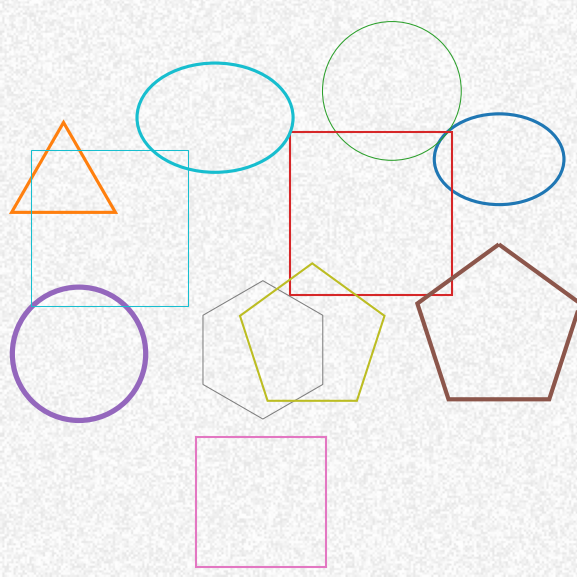[{"shape": "oval", "thickness": 1.5, "radius": 0.56, "center": [0.864, 0.723]}, {"shape": "triangle", "thickness": 1.5, "radius": 0.52, "center": [0.11, 0.683]}, {"shape": "circle", "thickness": 0.5, "radius": 0.6, "center": [0.679, 0.842]}, {"shape": "square", "thickness": 1, "radius": 0.7, "center": [0.643, 0.629]}, {"shape": "circle", "thickness": 2.5, "radius": 0.58, "center": [0.137, 0.387]}, {"shape": "pentagon", "thickness": 2, "radius": 0.74, "center": [0.864, 0.428]}, {"shape": "square", "thickness": 1, "radius": 0.56, "center": [0.452, 0.131]}, {"shape": "hexagon", "thickness": 0.5, "radius": 0.6, "center": [0.455, 0.393]}, {"shape": "pentagon", "thickness": 1, "radius": 0.66, "center": [0.541, 0.412]}, {"shape": "square", "thickness": 0.5, "radius": 0.68, "center": [0.19, 0.604]}, {"shape": "oval", "thickness": 1.5, "radius": 0.68, "center": [0.372, 0.795]}]